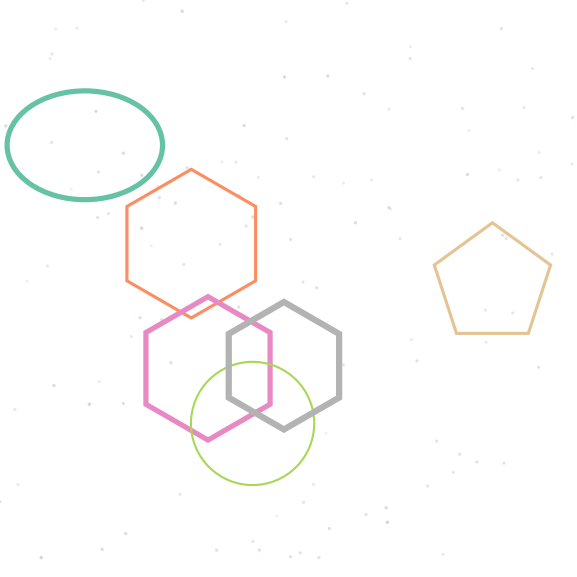[{"shape": "oval", "thickness": 2.5, "radius": 0.67, "center": [0.147, 0.748]}, {"shape": "hexagon", "thickness": 1.5, "radius": 0.64, "center": [0.331, 0.577]}, {"shape": "hexagon", "thickness": 2.5, "radius": 0.62, "center": [0.36, 0.361]}, {"shape": "circle", "thickness": 1, "radius": 0.53, "center": [0.437, 0.266]}, {"shape": "pentagon", "thickness": 1.5, "radius": 0.53, "center": [0.853, 0.508]}, {"shape": "hexagon", "thickness": 3, "radius": 0.55, "center": [0.492, 0.366]}]